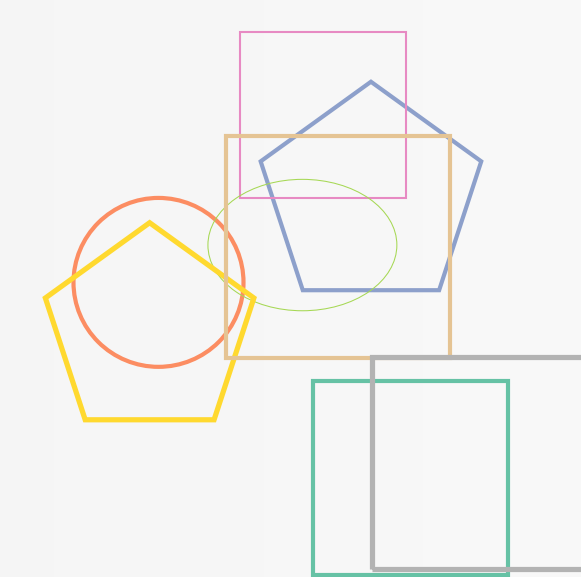[{"shape": "square", "thickness": 2, "radius": 0.84, "center": [0.706, 0.171]}, {"shape": "circle", "thickness": 2, "radius": 0.73, "center": [0.273, 0.51]}, {"shape": "pentagon", "thickness": 2, "radius": 1.0, "center": [0.638, 0.658]}, {"shape": "square", "thickness": 1, "radius": 0.72, "center": [0.556, 0.8]}, {"shape": "oval", "thickness": 0.5, "radius": 0.81, "center": [0.52, 0.575]}, {"shape": "pentagon", "thickness": 2.5, "radius": 0.94, "center": [0.257, 0.425]}, {"shape": "square", "thickness": 2, "radius": 0.96, "center": [0.582, 0.571]}, {"shape": "square", "thickness": 2.5, "radius": 0.92, "center": [0.824, 0.197]}]